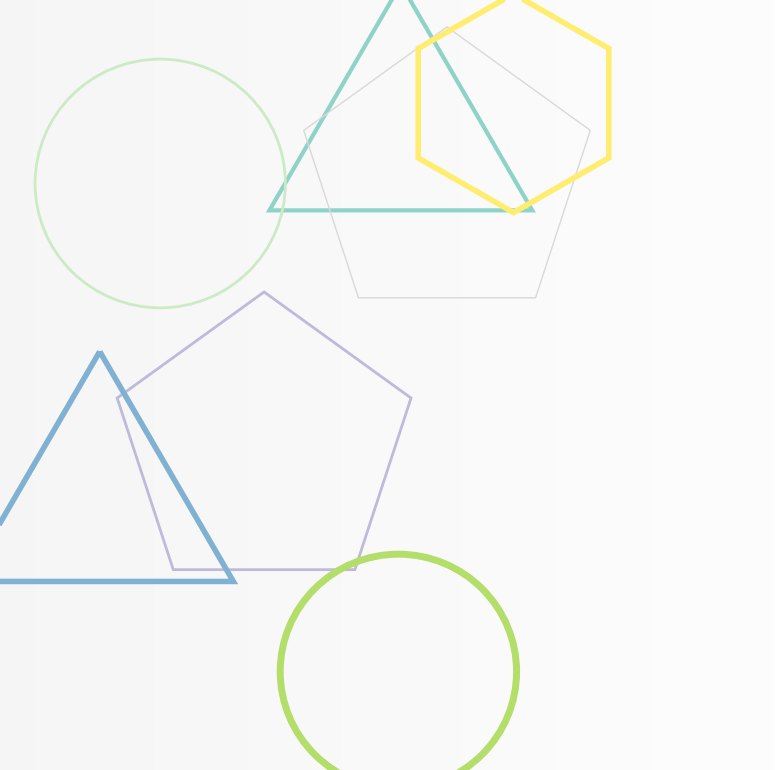[{"shape": "triangle", "thickness": 1.5, "radius": 0.98, "center": [0.517, 0.825]}, {"shape": "pentagon", "thickness": 1, "radius": 1.0, "center": [0.341, 0.421]}, {"shape": "triangle", "thickness": 2, "radius": 1.0, "center": [0.129, 0.344]}, {"shape": "circle", "thickness": 2.5, "radius": 0.76, "center": [0.514, 0.128]}, {"shape": "pentagon", "thickness": 0.5, "radius": 0.97, "center": [0.577, 0.771]}, {"shape": "circle", "thickness": 1, "radius": 0.81, "center": [0.207, 0.762]}, {"shape": "hexagon", "thickness": 2, "radius": 0.71, "center": [0.663, 0.866]}]